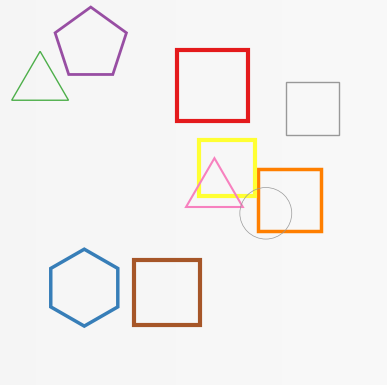[{"shape": "square", "thickness": 3, "radius": 0.46, "center": [0.548, 0.778]}, {"shape": "hexagon", "thickness": 2.5, "radius": 0.5, "center": [0.217, 0.253]}, {"shape": "triangle", "thickness": 1, "radius": 0.42, "center": [0.103, 0.782]}, {"shape": "pentagon", "thickness": 2, "radius": 0.48, "center": [0.234, 0.885]}, {"shape": "square", "thickness": 2.5, "radius": 0.4, "center": [0.746, 0.481]}, {"shape": "square", "thickness": 3, "radius": 0.36, "center": [0.586, 0.563]}, {"shape": "square", "thickness": 3, "radius": 0.42, "center": [0.431, 0.241]}, {"shape": "triangle", "thickness": 1.5, "radius": 0.42, "center": [0.553, 0.505]}, {"shape": "square", "thickness": 1, "radius": 0.34, "center": [0.806, 0.719]}, {"shape": "circle", "thickness": 0.5, "radius": 0.33, "center": [0.686, 0.446]}]